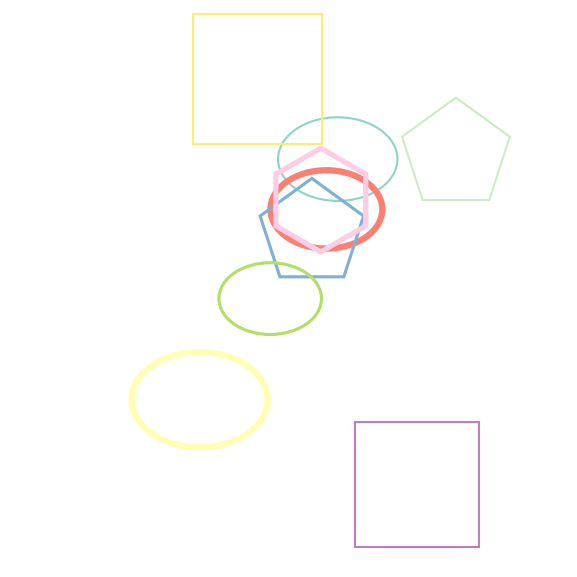[{"shape": "oval", "thickness": 1, "radius": 0.52, "center": [0.585, 0.724]}, {"shape": "oval", "thickness": 3, "radius": 0.59, "center": [0.346, 0.307]}, {"shape": "oval", "thickness": 3, "radius": 0.48, "center": [0.565, 0.637]}, {"shape": "pentagon", "thickness": 1.5, "radius": 0.47, "center": [0.54, 0.596]}, {"shape": "oval", "thickness": 1.5, "radius": 0.44, "center": [0.468, 0.482]}, {"shape": "hexagon", "thickness": 2.5, "radius": 0.45, "center": [0.556, 0.653]}, {"shape": "square", "thickness": 1, "radius": 0.54, "center": [0.722, 0.16]}, {"shape": "pentagon", "thickness": 1, "radius": 0.49, "center": [0.789, 0.732]}, {"shape": "square", "thickness": 1, "radius": 0.56, "center": [0.446, 0.863]}]